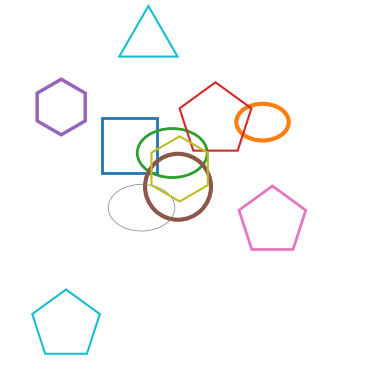[{"shape": "square", "thickness": 2, "radius": 0.35, "center": [0.336, 0.622]}, {"shape": "oval", "thickness": 3, "radius": 0.34, "center": [0.682, 0.683]}, {"shape": "oval", "thickness": 2, "radius": 0.45, "center": [0.447, 0.603]}, {"shape": "pentagon", "thickness": 1.5, "radius": 0.49, "center": [0.56, 0.688]}, {"shape": "hexagon", "thickness": 2.5, "radius": 0.36, "center": [0.159, 0.722]}, {"shape": "circle", "thickness": 3, "radius": 0.43, "center": [0.462, 0.515]}, {"shape": "pentagon", "thickness": 2, "radius": 0.46, "center": [0.708, 0.426]}, {"shape": "oval", "thickness": 0.5, "radius": 0.43, "center": [0.368, 0.461]}, {"shape": "hexagon", "thickness": 1.5, "radius": 0.42, "center": [0.467, 0.561]}, {"shape": "triangle", "thickness": 1.5, "radius": 0.44, "center": [0.385, 0.897]}, {"shape": "pentagon", "thickness": 1.5, "radius": 0.46, "center": [0.172, 0.156]}]